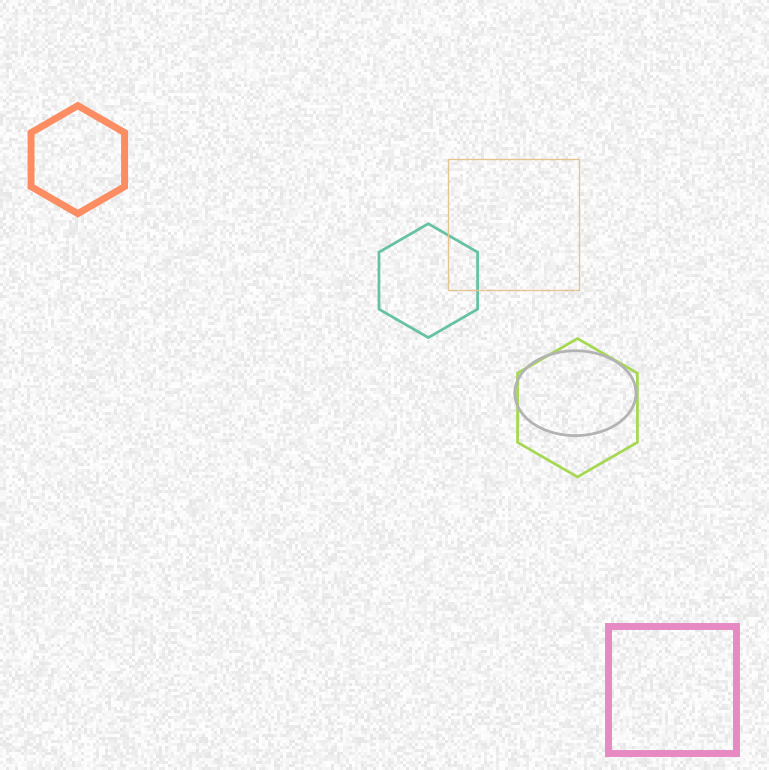[{"shape": "hexagon", "thickness": 1, "radius": 0.37, "center": [0.556, 0.636]}, {"shape": "hexagon", "thickness": 2.5, "radius": 0.35, "center": [0.101, 0.793]}, {"shape": "square", "thickness": 2.5, "radius": 0.41, "center": [0.873, 0.104]}, {"shape": "hexagon", "thickness": 1, "radius": 0.45, "center": [0.75, 0.47]}, {"shape": "square", "thickness": 0.5, "radius": 0.43, "center": [0.667, 0.708]}, {"shape": "oval", "thickness": 1, "radius": 0.39, "center": [0.747, 0.489]}]